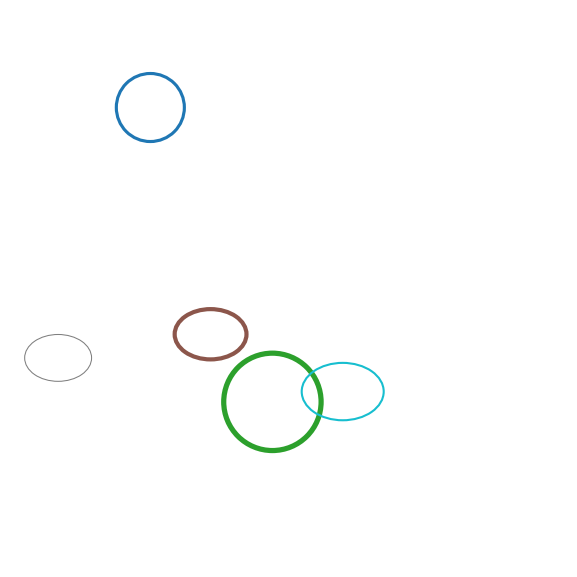[{"shape": "circle", "thickness": 1.5, "radius": 0.29, "center": [0.26, 0.813]}, {"shape": "circle", "thickness": 2.5, "radius": 0.42, "center": [0.472, 0.303]}, {"shape": "oval", "thickness": 2, "radius": 0.31, "center": [0.365, 0.42]}, {"shape": "oval", "thickness": 0.5, "radius": 0.29, "center": [0.101, 0.379]}, {"shape": "oval", "thickness": 1, "radius": 0.35, "center": [0.593, 0.321]}]